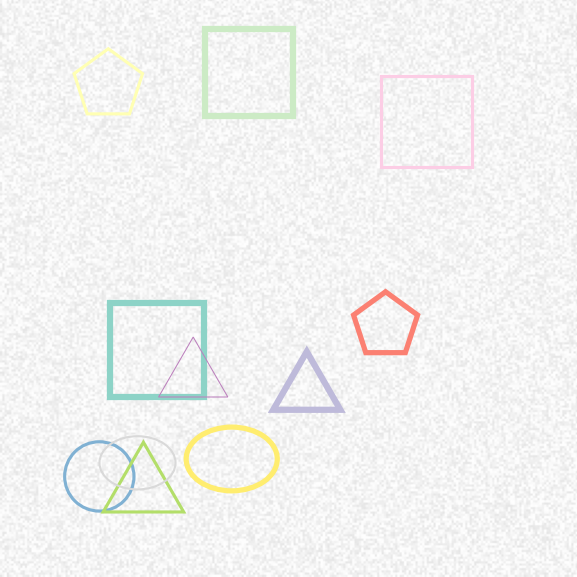[{"shape": "square", "thickness": 3, "radius": 0.41, "center": [0.271, 0.394]}, {"shape": "pentagon", "thickness": 1.5, "radius": 0.31, "center": [0.188, 0.852]}, {"shape": "triangle", "thickness": 3, "radius": 0.34, "center": [0.531, 0.323]}, {"shape": "pentagon", "thickness": 2.5, "radius": 0.29, "center": [0.668, 0.436]}, {"shape": "circle", "thickness": 1.5, "radius": 0.3, "center": [0.172, 0.174]}, {"shape": "triangle", "thickness": 1.5, "radius": 0.4, "center": [0.248, 0.153]}, {"shape": "square", "thickness": 1.5, "radius": 0.4, "center": [0.738, 0.789]}, {"shape": "oval", "thickness": 1, "radius": 0.33, "center": [0.238, 0.198]}, {"shape": "triangle", "thickness": 0.5, "radius": 0.35, "center": [0.335, 0.346]}, {"shape": "square", "thickness": 3, "radius": 0.38, "center": [0.431, 0.874]}, {"shape": "oval", "thickness": 2.5, "radius": 0.39, "center": [0.401, 0.204]}]